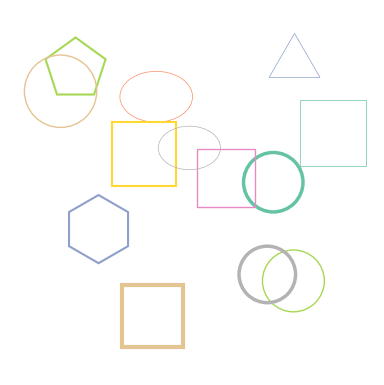[{"shape": "circle", "thickness": 2.5, "radius": 0.39, "center": [0.71, 0.527]}, {"shape": "square", "thickness": 0.5, "radius": 0.43, "center": [0.865, 0.655]}, {"shape": "oval", "thickness": 0.5, "radius": 0.47, "center": [0.406, 0.749]}, {"shape": "hexagon", "thickness": 1.5, "radius": 0.44, "center": [0.256, 0.405]}, {"shape": "triangle", "thickness": 0.5, "radius": 0.38, "center": [0.765, 0.837]}, {"shape": "square", "thickness": 1, "radius": 0.38, "center": [0.587, 0.538]}, {"shape": "circle", "thickness": 1, "radius": 0.4, "center": [0.762, 0.27]}, {"shape": "pentagon", "thickness": 1.5, "radius": 0.41, "center": [0.196, 0.821]}, {"shape": "square", "thickness": 1.5, "radius": 0.42, "center": [0.373, 0.6]}, {"shape": "circle", "thickness": 1, "radius": 0.47, "center": [0.157, 0.763]}, {"shape": "square", "thickness": 3, "radius": 0.4, "center": [0.397, 0.179]}, {"shape": "circle", "thickness": 2.5, "radius": 0.37, "center": [0.694, 0.287]}, {"shape": "oval", "thickness": 0.5, "radius": 0.4, "center": [0.492, 0.616]}]